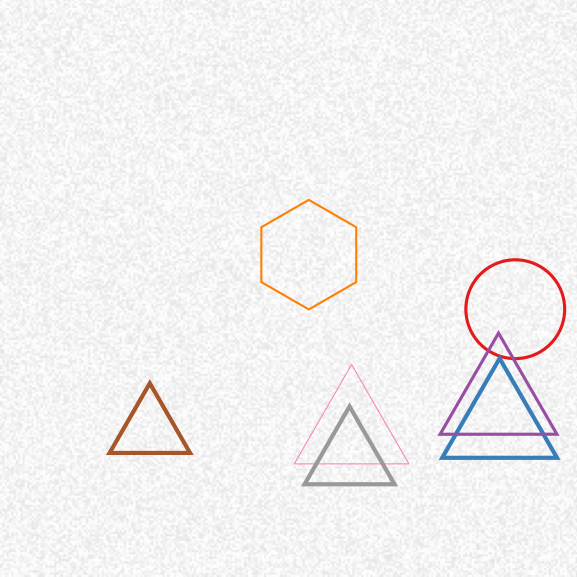[{"shape": "circle", "thickness": 1.5, "radius": 0.43, "center": [0.892, 0.464]}, {"shape": "triangle", "thickness": 2, "radius": 0.57, "center": [0.865, 0.264]}, {"shape": "triangle", "thickness": 1.5, "radius": 0.58, "center": [0.863, 0.306]}, {"shape": "hexagon", "thickness": 1, "radius": 0.47, "center": [0.535, 0.558]}, {"shape": "triangle", "thickness": 2, "radius": 0.4, "center": [0.259, 0.255]}, {"shape": "triangle", "thickness": 0.5, "radius": 0.57, "center": [0.609, 0.253]}, {"shape": "triangle", "thickness": 2, "radius": 0.45, "center": [0.605, 0.206]}]